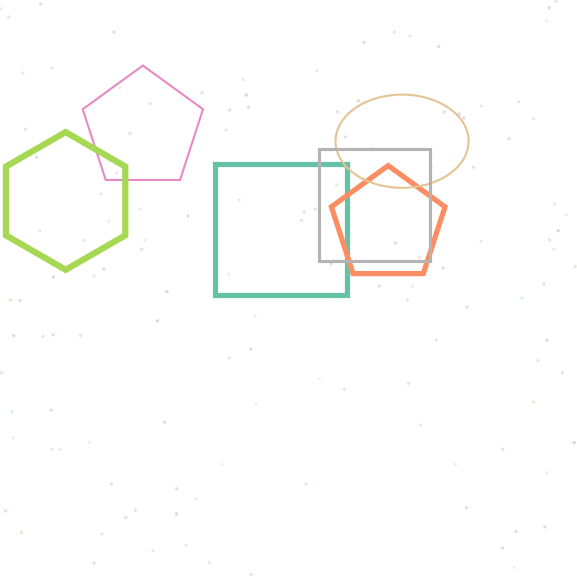[{"shape": "square", "thickness": 2.5, "radius": 0.57, "center": [0.487, 0.602]}, {"shape": "pentagon", "thickness": 2.5, "radius": 0.52, "center": [0.672, 0.609]}, {"shape": "pentagon", "thickness": 1, "radius": 0.55, "center": [0.247, 0.776]}, {"shape": "hexagon", "thickness": 3, "radius": 0.6, "center": [0.114, 0.651]}, {"shape": "oval", "thickness": 1, "radius": 0.58, "center": [0.696, 0.755]}, {"shape": "square", "thickness": 1.5, "radius": 0.48, "center": [0.648, 0.644]}]